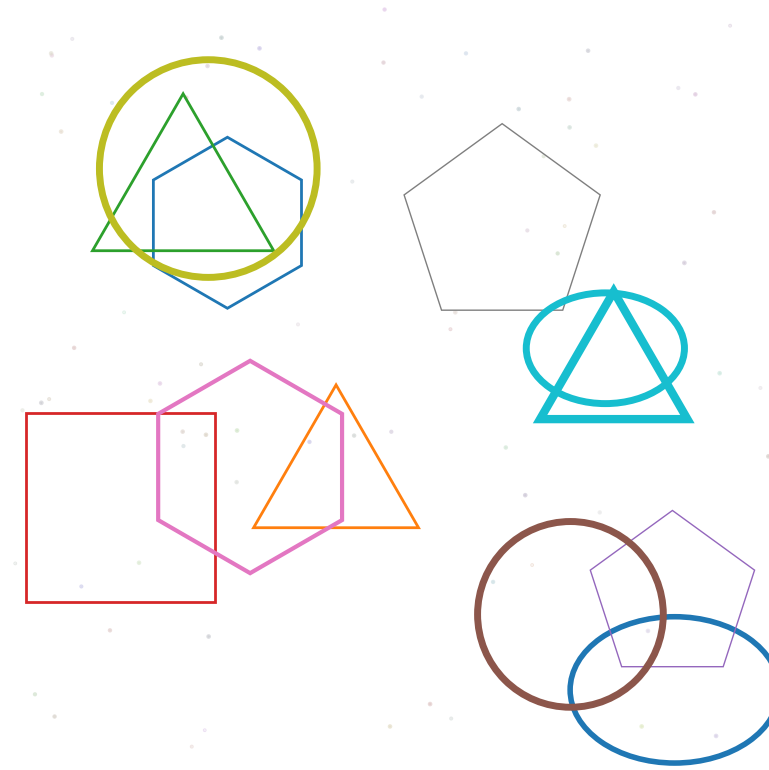[{"shape": "hexagon", "thickness": 1, "radius": 0.56, "center": [0.295, 0.711]}, {"shape": "oval", "thickness": 2, "radius": 0.68, "center": [0.876, 0.104]}, {"shape": "triangle", "thickness": 1, "radius": 0.62, "center": [0.436, 0.376]}, {"shape": "triangle", "thickness": 1, "radius": 0.68, "center": [0.238, 0.742]}, {"shape": "square", "thickness": 1, "radius": 0.61, "center": [0.156, 0.341]}, {"shape": "pentagon", "thickness": 0.5, "radius": 0.56, "center": [0.873, 0.225]}, {"shape": "circle", "thickness": 2.5, "radius": 0.6, "center": [0.741, 0.202]}, {"shape": "hexagon", "thickness": 1.5, "radius": 0.69, "center": [0.325, 0.394]}, {"shape": "pentagon", "thickness": 0.5, "radius": 0.67, "center": [0.652, 0.705]}, {"shape": "circle", "thickness": 2.5, "radius": 0.71, "center": [0.27, 0.781]}, {"shape": "oval", "thickness": 2.5, "radius": 0.51, "center": [0.786, 0.548]}, {"shape": "triangle", "thickness": 3, "radius": 0.55, "center": [0.797, 0.511]}]